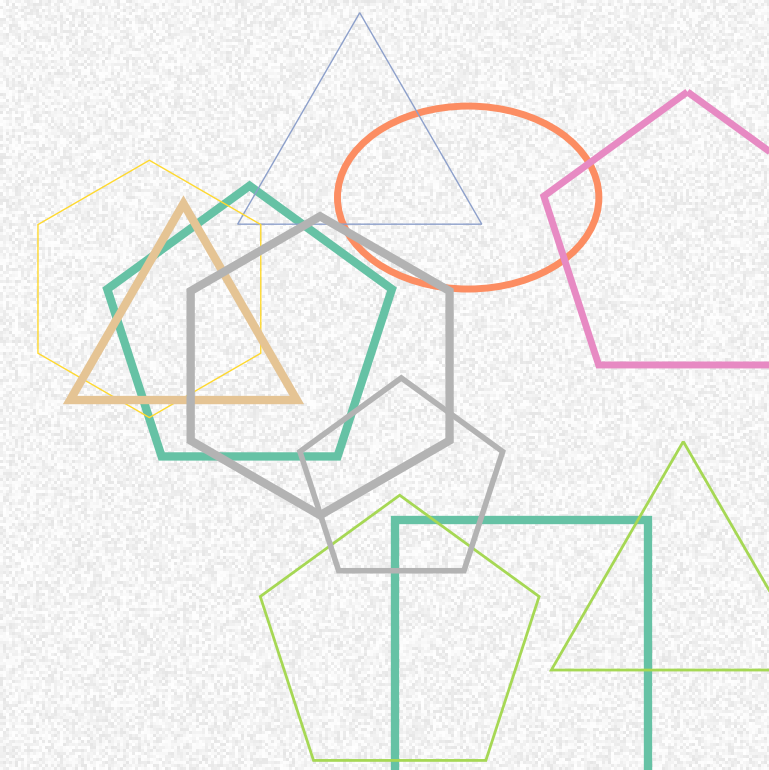[{"shape": "pentagon", "thickness": 3, "radius": 0.97, "center": [0.324, 0.564]}, {"shape": "square", "thickness": 3, "radius": 0.82, "center": [0.678, 0.16]}, {"shape": "oval", "thickness": 2.5, "radius": 0.85, "center": [0.608, 0.743]}, {"shape": "triangle", "thickness": 0.5, "radius": 0.92, "center": [0.467, 0.8]}, {"shape": "pentagon", "thickness": 2.5, "radius": 0.98, "center": [0.893, 0.685]}, {"shape": "triangle", "thickness": 1, "radius": 0.99, "center": [0.887, 0.229]}, {"shape": "pentagon", "thickness": 1, "radius": 0.95, "center": [0.519, 0.166]}, {"shape": "hexagon", "thickness": 0.5, "radius": 0.84, "center": [0.194, 0.625]}, {"shape": "triangle", "thickness": 3, "radius": 0.85, "center": [0.238, 0.565]}, {"shape": "pentagon", "thickness": 2, "radius": 0.69, "center": [0.521, 0.371]}, {"shape": "hexagon", "thickness": 3, "radius": 0.97, "center": [0.416, 0.525]}]